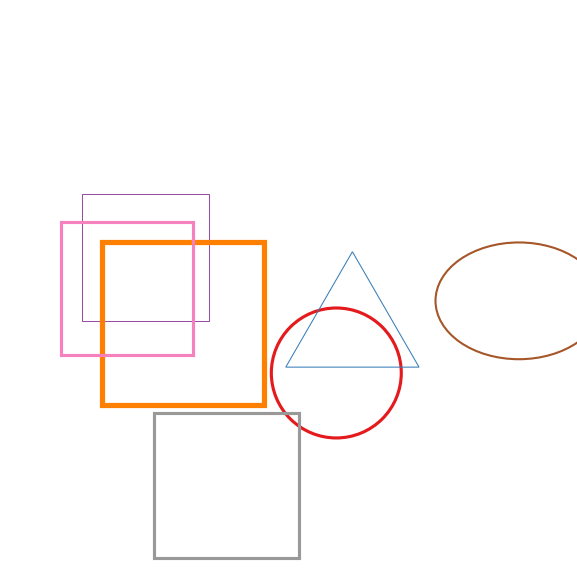[{"shape": "circle", "thickness": 1.5, "radius": 0.56, "center": [0.582, 0.353]}, {"shape": "triangle", "thickness": 0.5, "radius": 0.67, "center": [0.61, 0.43]}, {"shape": "square", "thickness": 0.5, "radius": 0.55, "center": [0.252, 0.554]}, {"shape": "square", "thickness": 2.5, "radius": 0.7, "center": [0.316, 0.439]}, {"shape": "oval", "thickness": 1, "radius": 0.72, "center": [0.899, 0.478]}, {"shape": "square", "thickness": 1.5, "radius": 0.57, "center": [0.22, 0.5]}, {"shape": "square", "thickness": 1.5, "radius": 0.63, "center": [0.392, 0.159]}]